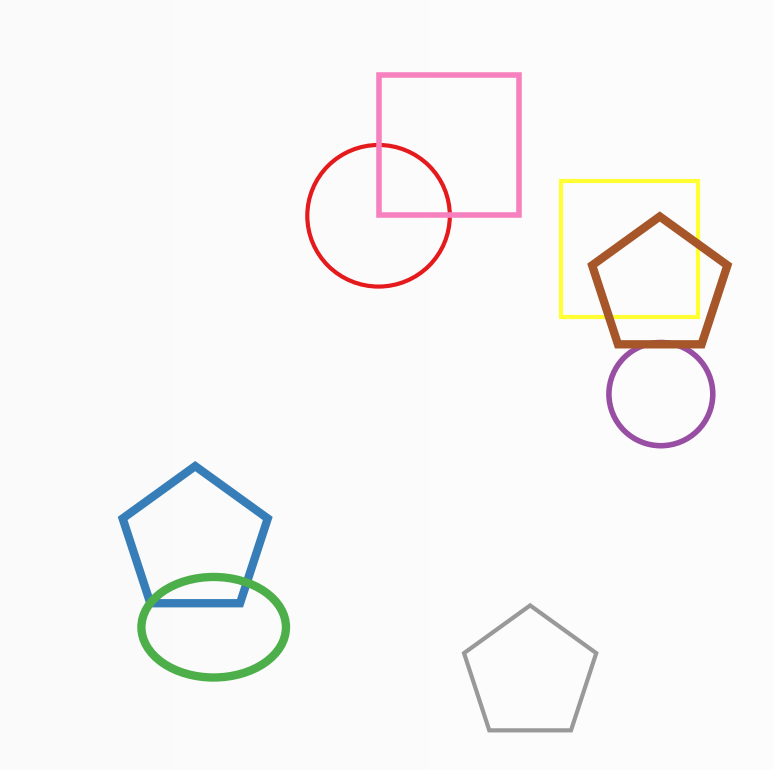[{"shape": "circle", "thickness": 1.5, "radius": 0.46, "center": [0.488, 0.72]}, {"shape": "pentagon", "thickness": 3, "radius": 0.49, "center": [0.252, 0.296]}, {"shape": "oval", "thickness": 3, "radius": 0.47, "center": [0.276, 0.185]}, {"shape": "circle", "thickness": 2, "radius": 0.34, "center": [0.853, 0.488]}, {"shape": "square", "thickness": 1.5, "radius": 0.44, "center": [0.812, 0.677]}, {"shape": "pentagon", "thickness": 3, "radius": 0.46, "center": [0.851, 0.627]}, {"shape": "square", "thickness": 2, "radius": 0.45, "center": [0.579, 0.812]}, {"shape": "pentagon", "thickness": 1.5, "radius": 0.45, "center": [0.684, 0.124]}]